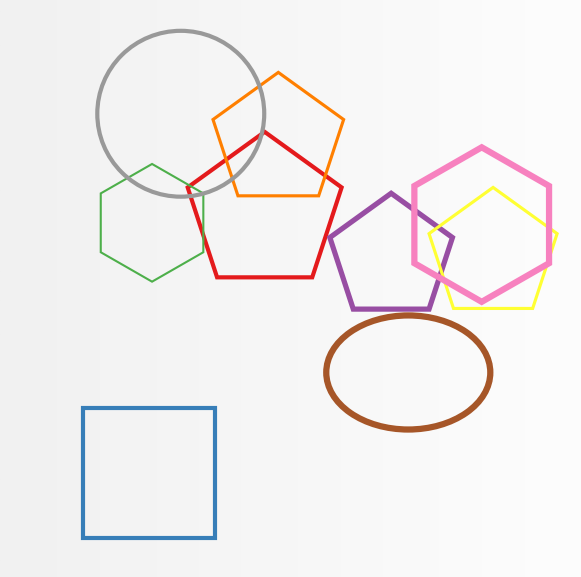[{"shape": "pentagon", "thickness": 2, "radius": 0.7, "center": [0.455, 0.632]}, {"shape": "square", "thickness": 2, "radius": 0.57, "center": [0.256, 0.18]}, {"shape": "hexagon", "thickness": 1, "radius": 0.51, "center": [0.262, 0.613]}, {"shape": "pentagon", "thickness": 2.5, "radius": 0.55, "center": [0.673, 0.554]}, {"shape": "pentagon", "thickness": 1.5, "radius": 0.59, "center": [0.479, 0.756]}, {"shape": "pentagon", "thickness": 1.5, "radius": 0.58, "center": [0.848, 0.559]}, {"shape": "oval", "thickness": 3, "radius": 0.71, "center": [0.702, 0.354]}, {"shape": "hexagon", "thickness": 3, "radius": 0.67, "center": [0.829, 0.61]}, {"shape": "circle", "thickness": 2, "radius": 0.72, "center": [0.311, 0.802]}]